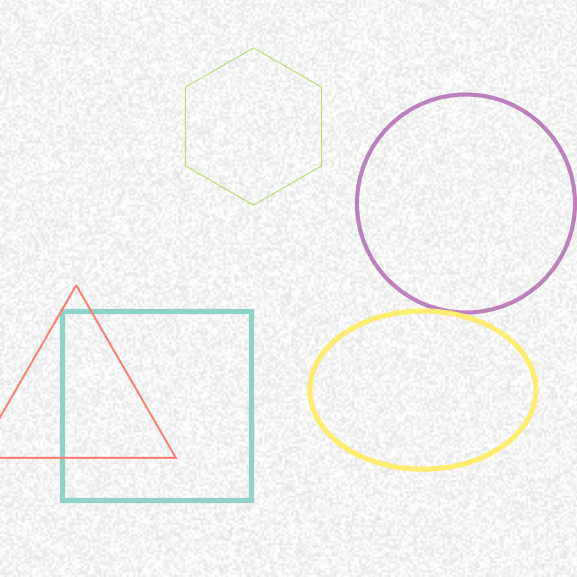[{"shape": "square", "thickness": 2.5, "radius": 0.82, "center": [0.271, 0.297]}, {"shape": "triangle", "thickness": 1, "radius": 1.0, "center": [0.132, 0.306]}, {"shape": "hexagon", "thickness": 0.5, "radius": 0.68, "center": [0.439, 0.78]}, {"shape": "circle", "thickness": 2, "radius": 0.94, "center": [0.807, 0.647]}, {"shape": "oval", "thickness": 2.5, "radius": 0.98, "center": [0.732, 0.324]}]